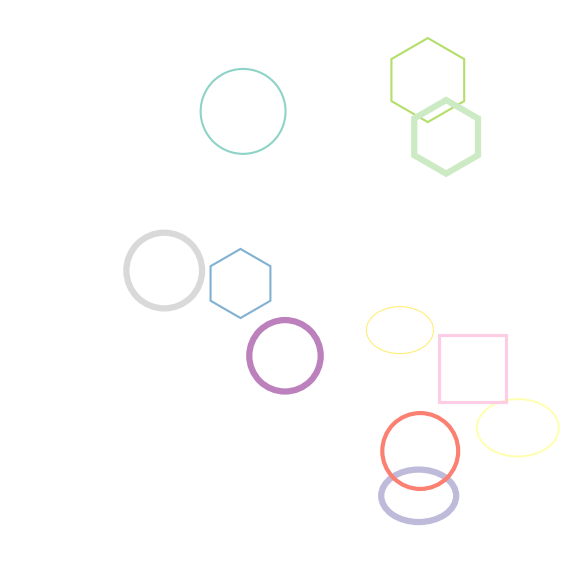[{"shape": "circle", "thickness": 1, "radius": 0.37, "center": [0.421, 0.806]}, {"shape": "oval", "thickness": 1, "radius": 0.35, "center": [0.897, 0.258]}, {"shape": "oval", "thickness": 3, "radius": 0.32, "center": [0.725, 0.141]}, {"shape": "circle", "thickness": 2, "radius": 0.33, "center": [0.728, 0.218]}, {"shape": "hexagon", "thickness": 1, "radius": 0.3, "center": [0.416, 0.508]}, {"shape": "hexagon", "thickness": 1, "radius": 0.36, "center": [0.741, 0.86]}, {"shape": "square", "thickness": 1.5, "radius": 0.29, "center": [0.819, 0.361]}, {"shape": "circle", "thickness": 3, "radius": 0.33, "center": [0.284, 0.531]}, {"shape": "circle", "thickness": 3, "radius": 0.31, "center": [0.493, 0.383]}, {"shape": "hexagon", "thickness": 3, "radius": 0.32, "center": [0.773, 0.762]}, {"shape": "oval", "thickness": 0.5, "radius": 0.29, "center": [0.693, 0.427]}]